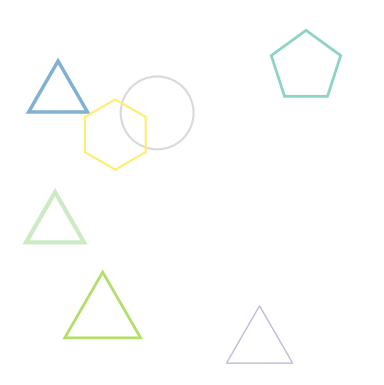[{"shape": "pentagon", "thickness": 2, "radius": 0.47, "center": [0.795, 0.826]}, {"shape": "triangle", "thickness": 1, "radius": 0.5, "center": [0.674, 0.106]}, {"shape": "triangle", "thickness": 2.5, "radius": 0.44, "center": [0.151, 0.753]}, {"shape": "triangle", "thickness": 2, "radius": 0.57, "center": [0.267, 0.179]}, {"shape": "circle", "thickness": 1.5, "radius": 0.47, "center": [0.408, 0.707]}, {"shape": "triangle", "thickness": 3, "radius": 0.44, "center": [0.143, 0.414]}, {"shape": "hexagon", "thickness": 1.5, "radius": 0.46, "center": [0.299, 0.651]}]